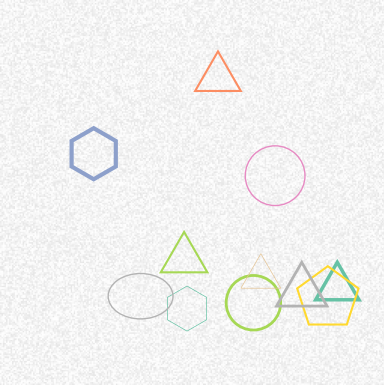[{"shape": "triangle", "thickness": 2.5, "radius": 0.32, "center": [0.876, 0.254]}, {"shape": "hexagon", "thickness": 0.5, "radius": 0.29, "center": [0.486, 0.198]}, {"shape": "triangle", "thickness": 1.5, "radius": 0.34, "center": [0.566, 0.798]}, {"shape": "hexagon", "thickness": 3, "radius": 0.33, "center": [0.243, 0.601]}, {"shape": "circle", "thickness": 1, "radius": 0.39, "center": [0.715, 0.544]}, {"shape": "triangle", "thickness": 1.5, "radius": 0.35, "center": [0.478, 0.328]}, {"shape": "circle", "thickness": 2, "radius": 0.35, "center": [0.658, 0.214]}, {"shape": "pentagon", "thickness": 1.5, "radius": 0.42, "center": [0.852, 0.225]}, {"shape": "triangle", "thickness": 0.5, "radius": 0.3, "center": [0.678, 0.281]}, {"shape": "triangle", "thickness": 2, "radius": 0.38, "center": [0.784, 0.243]}, {"shape": "oval", "thickness": 1, "radius": 0.42, "center": [0.365, 0.231]}]